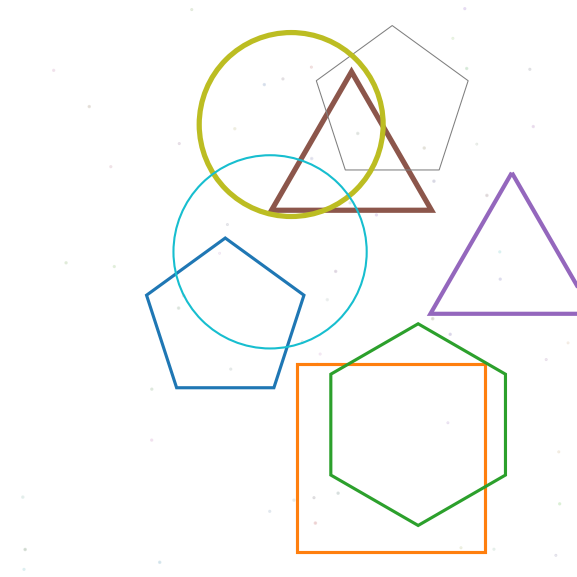[{"shape": "pentagon", "thickness": 1.5, "radius": 0.72, "center": [0.39, 0.444]}, {"shape": "square", "thickness": 1.5, "radius": 0.81, "center": [0.677, 0.206]}, {"shape": "hexagon", "thickness": 1.5, "radius": 0.87, "center": [0.724, 0.264]}, {"shape": "triangle", "thickness": 2, "radius": 0.81, "center": [0.886, 0.537]}, {"shape": "triangle", "thickness": 2.5, "radius": 0.8, "center": [0.609, 0.715]}, {"shape": "pentagon", "thickness": 0.5, "radius": 0.69, "center": [0.679, 0.817]}, {"shape": "circle", "thickness": 2.5, "radius": 0.8, "center": [0.504, 0.784]}, {"shape": "circle", "thickness": 1, "radius": 0.84, "center": [0.468, 0.563]}]